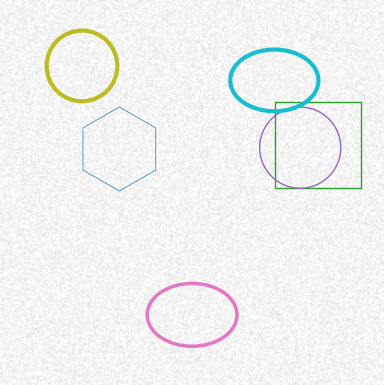[{"shape": "hexagon", "thickness": 0.5, "radius": 0.55, "center": [0.31, 0.613]}, {"shape": "square", "thickness": 1, "radius": 0.56, "center": [0.826, 0.623]}, {"shape": "circle", "thickness": 1, "radius": 0.53, "center": [0.78, 0.616]}, {"shape": "oval", "thickness": 2.5, "radius": 0.58, "center": [0.499, 0.182]}, {"shape": "circle", "thickness": 3, "radius": 0.46, "center": [0.213, 0.829]}, {"shape": "oval", "thickness": 3, "radius": 0.57, "center": [0.713, 0.791]}]